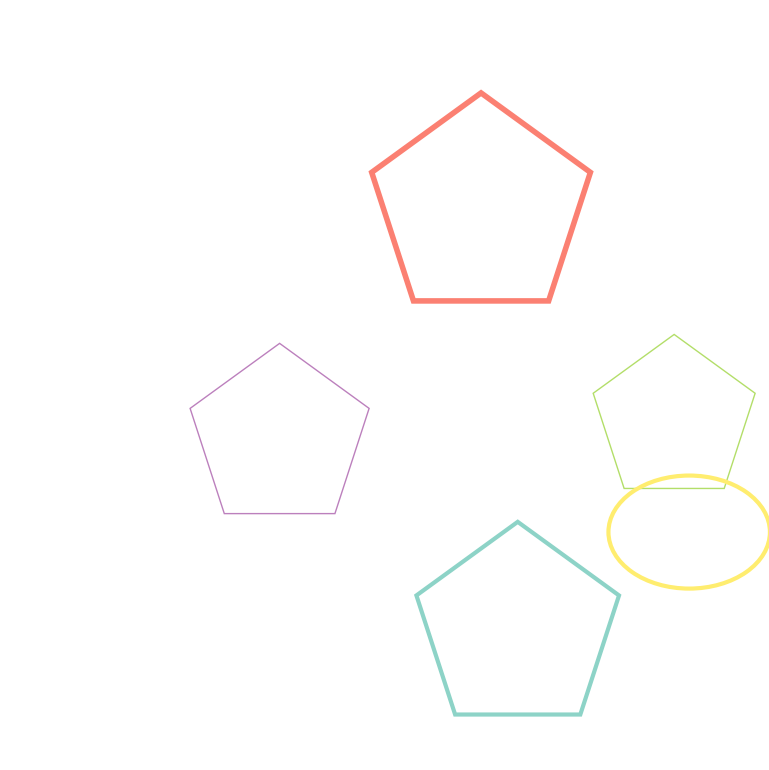[{"shape": "pentagon", "thickness": 1.5, "radius": 0.69, "center": [0.672, 0.184]}, {"shape": "pentagon", "thickness": 2, "radius": 0.75, "center": [0.625, 0.73]}, {"shape": "pentagon", "thickness": 0.5, "radius": 0.55, "center": [0.876, 0.455]}, {"shape": "pentagon", "thickness": 0.5, "radius": 0.61, "center": [0.363, 0.432]}, {"shape": "oval", "thickness": 1.5, "radius": 0.52, "center": [0.895, 0.309]}]